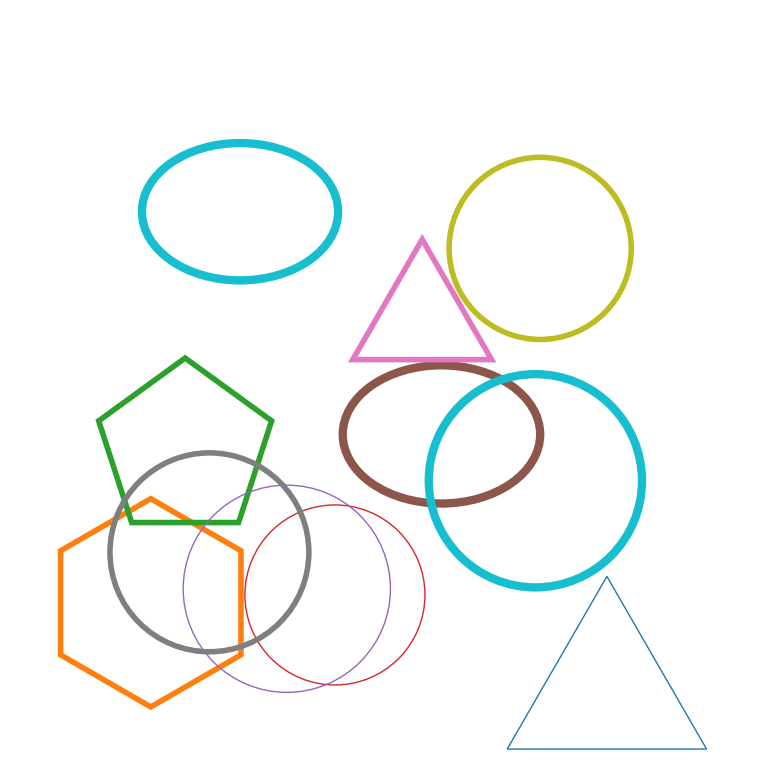[{"shape": "triangle", "thickness": 0.5, "radius": 0.75, "center": [0.788, 0.102]}, {"shape": "hexagon", "thickness": 2, "radius": 0.68, "center": [0.196, 0.217]}, {"shape": "pentagon", "thickness": 2, "radius": 0.59, "center": [0.24, 0.417]}, {"shape": "circle", "thickness": 0.5, "radius": 0.58, "center": [0.435, 0.227]}, {"shape": "circle", "thickness": 0.5, "radius": 0.67, "center": [0.372, 0.235]}, {"shape": "oval", "thickness": 3, "radius": 0.64, "center": [0.573, 0.436]}, {"shape": "triangle", "thickness": 2, "radius": 0.52, "center": [0.548, 0.585]}, {"shape": "circle", "thickness": 2, "radius": 0.65, "center": [0.272, 0.283]}, {"shape": "circle", "thickness": 2, "radius": 0.59, "center": [0.702, 0.677]}, {"shape": "circle", "thickness": 3, "radius": 0.69, "center": [0.695, 0.376]}, {"shape": "oval", "thickness": 3, "radius": 0.64, "center": [0.312, 0.725]}]